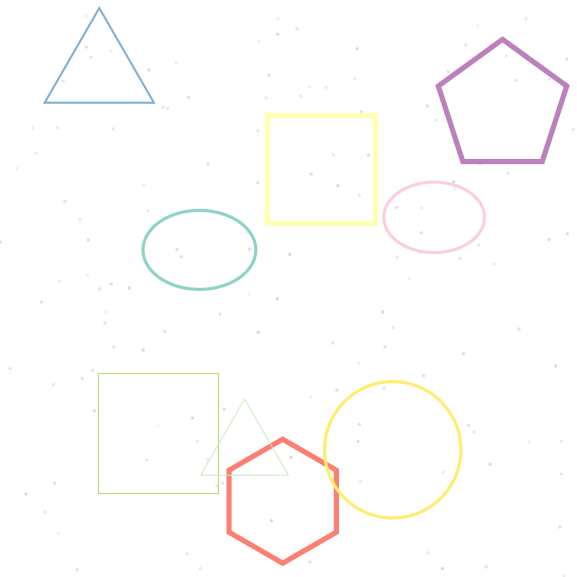[{"shape": "oval", "thickness": 1.5, "radius": 0.49, "center": [0.345, 0.566]}, {"shape": "square", "thickness": 2.5, "radius": 0.46, "center": [0.556, 0.707]}, {"shape": "hexagon", "thickness": 2.5, "radius": 0.54, "center": [0.49, 0.131]}, {"shape": "triangle", "thickness": 1, "radius": 0.55, "center": [0.172, 0.876]}, {"shape": "square", "thickness": 0.5, "radius": 0.52, "center": [0.274, 0.25]}, {"shape": "oval", "thickness": 1.5, "radius": 0.44, "center": [0.752, 0.623]}, {"shape": "pentagon", "thickness": 2.5, "radius": 0.58, "center": [0.87, 0.814]}, {"shape": "triangle", "thickness": 0.5, "radius": 0.44, "center": [0.424, 0.22]}, {"shape": "circle", "thickness": 1.5, "radius": 0.59, "center": [0.68, 0.22]}]